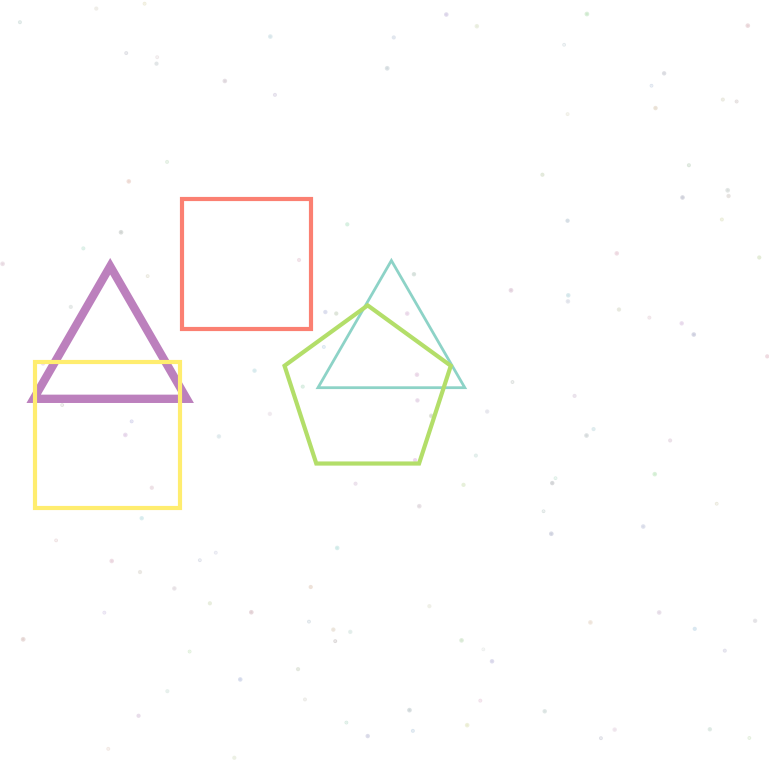[{"shape": "triangle", "thickness": 1, "radius": 0.55, "center": [0.508, 0.552]}, {"shape": "square", "thickness": 1.5, "radius": 0.42, "center": [0.32, 0.657]}, {"shape": "pentagon", "thickness": 1.5, "radius": 0.57, "center": [0.477, 0.49]}, {"shape": "triangle", "thickness": 3, "radius": 0.57, "center": [0.143, 0.539]}, {"shape": "square", "thickness": 1.5, "radius": 0.47, "center": [0.139, 0.435]}]